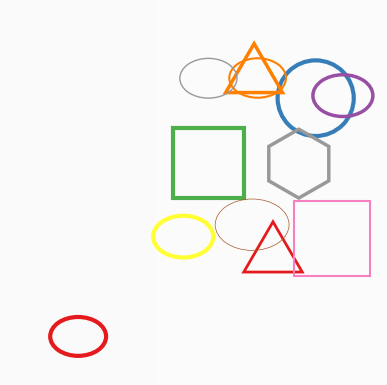[{"shape": "oval", "thickness": 3, "radius": 0.36, "center": [0.202, 0.126]}, {"shape": "triangle", "thickness": 2, "radius": 0.44, "center": [0.704, 0.337]}, {"shape": "circle", "thickness": 3, "radius": 0.49, "center": [0.815, 0.745]}, {"shape": "square", "thickness": 3, "radius": 0.46, "center": [0.539, 0.577]}, {"shape": "oval", "thickness": 2.5, "radius": 0.39, "center": [0.885, 0.752]}, {"shape": "triangle", "thickness": 2.5, "radius": 0.42, "center": [0.656, 0.802]}, {"shape": "oval", "thickness": 1.5, "radius": 0.37, "center": [0.665, 0.797]}, {"shape": "oval", "thickness": 3, "radius": 0.39, "center": [0.473, 0.385]}, {"shape": "oval", "thickness": 0.5, "radius": 0.48, "center": [0.651, 0.416]}, {"shape": "square", "thickness": 1.5, "radius": 0.49, "center": [0.857, 0.381]}, {"shape": "oval", "thickness": 1, "radius": 0.37, "center": [0.538, 0.797]}, {"shape": "hexagon", "thickness": 2.5, "radius": 0.45, "center": [0.771, 0.575]}]